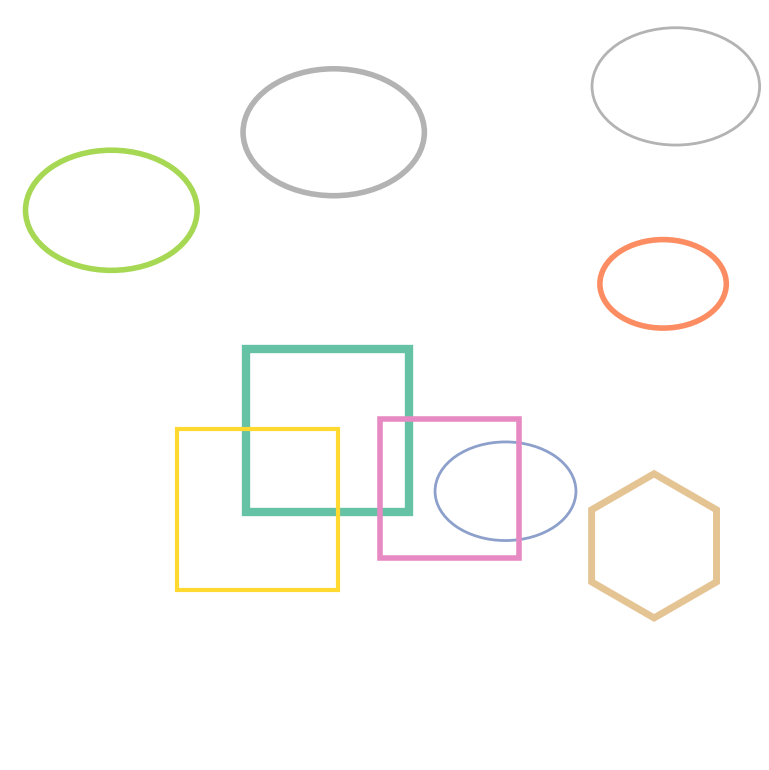[{"shape": "square", "thickness": 3, "radius": 0.53, "center": [0.426, 0.441]}, {"shape": "oval", "thickness": 2, "radius": 0.41, "center": [0.861, 0.631]}, {"shape": "oval", "thickness": 1, "radius": 0.46, "center": [0.656, 0.362]}, {"shape": "square", "thickness": 2, "radius": 0.45, "center": [0.584, 0.365]}, {"shape": "oval", "thickness": 2, "radius": 0.56, "center": [0.145, 0.727]}, {"shape": "square", "thickness": 1.5, "radius": 0.52, "center": [0.334, 0.338]}, {"shape": "hexagon", "thickness": 2.5, "radius": 0.47, "center": [0.849, 0.291]}, {"shape": "oval", "thickness": 2, "radius": 0.59, "center": [0.433, 0.828]}, {"shape": "oval", "thickness": 1, "radius": 0.54, "center": [0.878, 0.888]}]